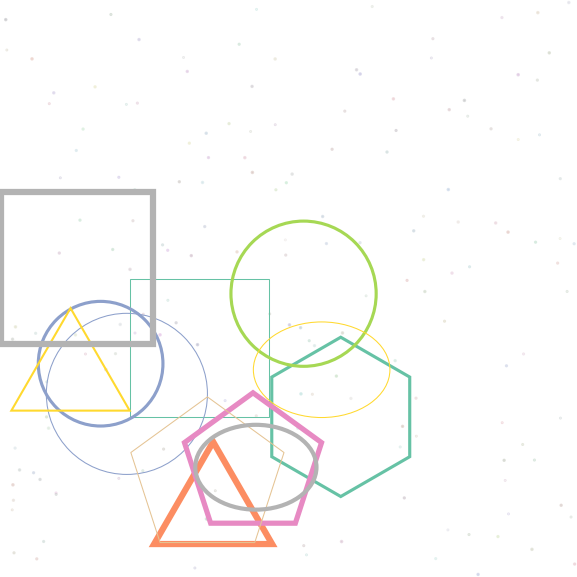[{"shape": "hexagon", "thickness": 1.5, "radius": 0.69, "center": [0.59, 0.277]}, {"shape": "square", "thickness": 0.5, "radius": 0.6, "center": [0.346, 0.396]}, {"shape": "triangle", "thickness": 3, "radius": 0.59, "center": [0.369, 0.116]}, {"shape": "circle", "thickness": 1.5, "radius": 0.54, "center": [0.174, 0.369]}, {"shape": "circle", "thickness": 0.5, "radius": 0.7, "center": [0.22, 0.317]}, {"shape": "pentagon", "thickness": 2.5, "radius": 0.62, "center": [0.438, 0.194]}, {"shape": "circle", "thickness": 1.5, "radius": 0.63, "center": [0.526, 0.491]}, {"shape": "oval", "thickness": 0.5, "radius": 0.59, "center": [0.557, 0.359]}, {"shape": "triangle", "thickness": 1, "radius": 0.59, "center": [0.122, 0.347]}, {"shape": "pentagon", "thickness": 0.5, "radius": 0.7, "center": [0.359, 0.172]}, {"shape": "oval", "thickness": 2, "radius": 0.52, "center": [0.443, 0.19]}, {"shape": "square", "thickness": 3, "radius": 0.66, "center": [0.133, 0.535]}]